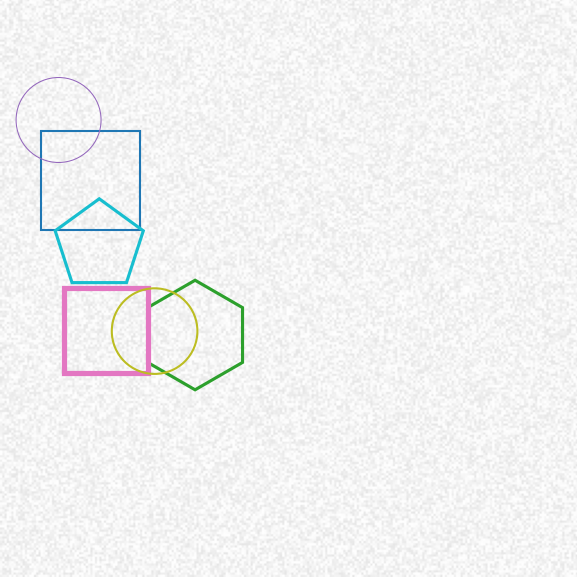[{"shape": "square", "thickness": 1, "radius": 0.43, "center": [0.156, 0.686]}, {"shape": "hexagon", "thickness": 1.5, "radius": 0.47, "center": [0.338, 0.419]}, {"shape": "circle", "thickness": 0.5, "radius": 0.37, "center": [0.101, 0.791]}, {"shape": "square", "thickness": 2.5, "radius": 0.37, "center": [0.183, 0.427]}, {"shape": "circle", "thickness": 1, "radius": 0.37, "center": [0.268, 0.426]}, {"shape": "pentagon", "thickness": 1.5, "radius": 0.4, "center": [0.172, 0.575]}]